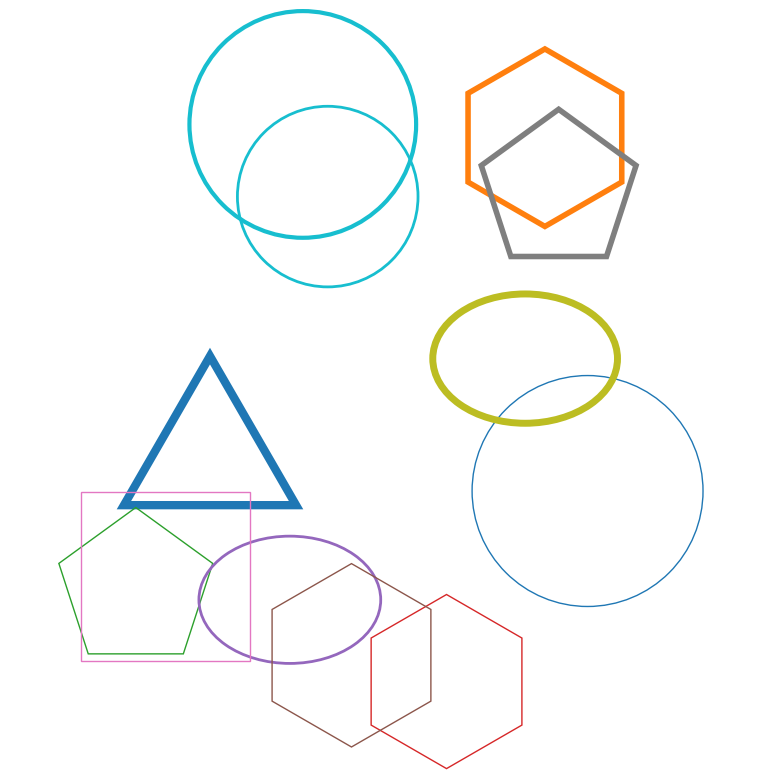[{"shape": "triangle", "thickness": 3, "radius": 0.65, "center": [0.273, 0.408]}, {"shape": "circle", "thickness": 0.5, "radius": 0.75, "center": [0.763, 0.362]}, {"shape": "hexagon", "thickness": 2, "radius": 0.58, "center": [0.708, 0.821]}, {"shape": "pentagon", "thickness": 0.5, "radius": 0.53, "center": [0.176, 0.236]}, {"shape": "hexagon", "thickness": 0.5, "radius": 0.57, "center": [0.58, 0.115]}, {"shape": "oval", "thickness": 1, "radius": 0.59, "center": [0.376, 0.221]}, {"shape": "hexagon", "thickness": 0.5, "radius": 0.6, "center": [0.456, 0.149]}, {"shape": "square", "thickness": 0.5, "radius": 0.55, "center": [0.215, 0.251]}, {"shape": "pentagon", "thickness": 2, "radius": 0.53, "center": [0.726, 0.752]}, {"shape": "oval", "thickness": 2.5, "radius": 0.6, "center": [0.682, 0.534]}, {"shape": "circle", "thickness": 1, "radius": 0.59, "center": [0.426, 0.745]}, {"shape": "circle", "thickness": 1.5, "radius": 0.74, "center": [0.393, 0.838]}]